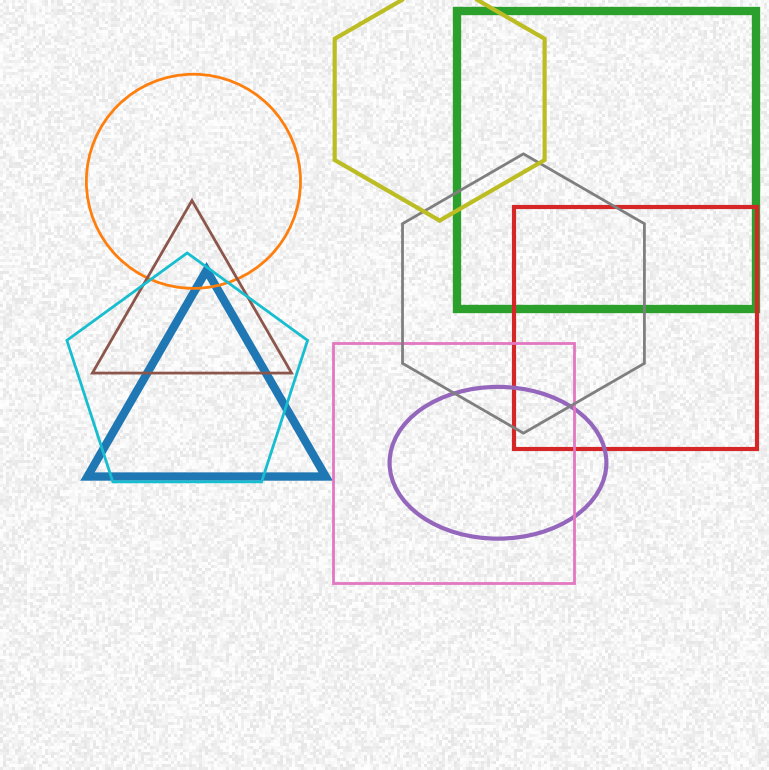[{"shape": "triangle", "thickness": 3, "radius": 0.89, "center": [0.268, 0.47]}, {"shape": "circle", "thickness": 1, "radius": 0.7, "center": [0.251, 0.765]}, {"shape": "square", "thickness": 3, "radius": 0.97, "center": [0.788, 0.792]}, {"shape": "square", "thickness": 1.5, "radius": 0.79, "center": [0.826, 0.574]}, {"shape": "oval", "thickness": 1.5, "radius": 0.7, "center": [0.647, 0.399]}, {"shape": "triangle", "thickness": 1, "radius": 0.75, "center": [0.249, 0.59]}, {"shape": "square", "thickness": 1, "radius": 0.78, "center": [0.589, 0.399]}, {"shape": "hexagon", "thickness": 1, "radius": 0.91, "center": [0.68, 0.619]}, {"shape": "hexagon", "thickness": 1.5, "radius": 0.79, "center": [0.571, 0.871]}, {"shape": "pentagon", "thickness": 1, "radius": 0.82, "center": [0.243, 0.507]}]